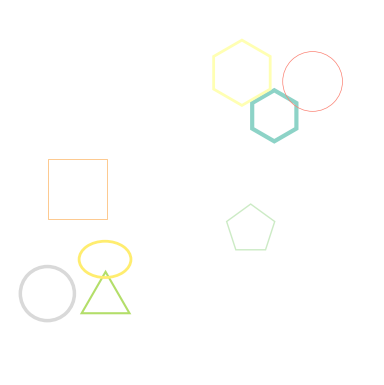[{"shape": "hexagon", "thickness": 3, "radius": 0.33, "center": [0.712, 0.699]}, {"shape": "hexagon", "thickness": 2, "radius": 0.42, "center": [0.628, 0.811]}, {"shape": "circle", "thickness": 0.5, "radius": 0.39, "center": [0.812, 0.788]}, {"shape": "square", "thickness": 0.5, "radius": 0.39, "center": [0.202, 0.508]}, {"shape": "triangle", "thickness": 1.5, "radius": 0.36, "center": [0.274, 0.222]}, {"shape": "circle", "thickness": 2.5, "radius": 0.35, "center": [0.123, 0.237]}, {"shape": "pentagon", "thickness": 1, "radius": 0.33, "center": [0.651, 0.404]}, {"shape": "oval", "thickness": 2, "radius": 0.34, "center": [0.273, 0.326]}]